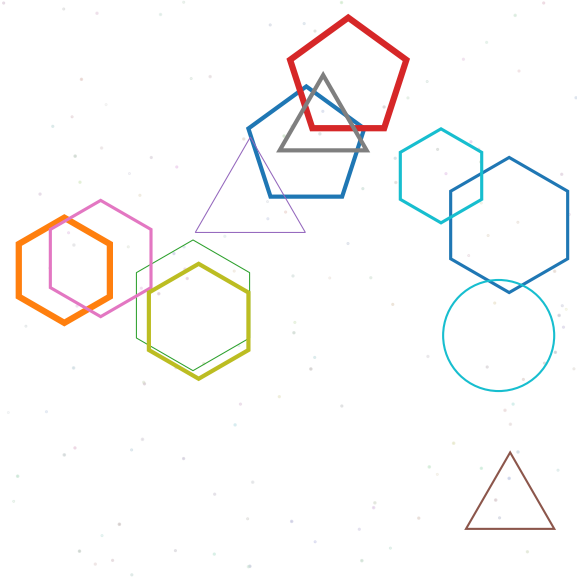[{"shape": "hexagon", "thickness": 1.5, "radius": 0.58, "center": [0.882, 0.61]}, {"shape": "pentagon", "thickness": 2, "radius": 0.53, "center": [0.53, 0.744]}, {"shape": "hexagon", "thickness": 3, "radius": 0.46, "center": [0.111, 0.531]}, {"shape": "hexagon", "thickness": 0.5, "radius": 0.57, "center": [0.334, 0.47]}, {"shape": "pentagon", "thickness": 3, "radius": 0.53, "center": [0.603, 0.863]}, {"shape": "triangle", "thickness": 0.5, "radius": 0.55, "center": [0.433, 0.652]}, {"shape": "triangle", "thickness": 1, "radius": 0.44, "center": [0.883, 0.127]}, {"shape": "hexagon", "thickness": 1.5, "radius": 0.5, "center": [0.174, 0.551]}, {"shape": "triangle", "thickness": 2, "radius": 0.43, "center": [0.56, 0.782]}, {"shape": "hexagon", "thickness": 2, "radius": 0.5, "center": [0.344, 0.443]}, {"shape": "hexagon", "thickness": 1.5, "radius": 0.41, "center": [0.764, 0.695]}, {"shape": "circle", "thickness": 1, "radius": 0.48, "center": [0.863, 0.418]}]